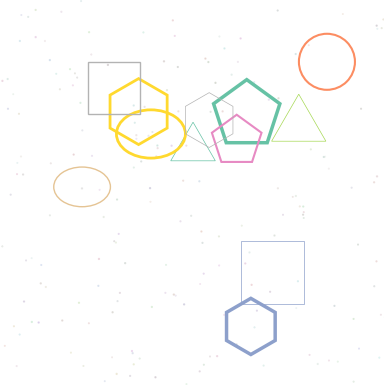[{"shape": "triangle", "thickness": 0.5, "radius": 0.33, "center": [0.501, 0.616]}, {"shape": "pentagon", "thickness": 2.5, "radius": 0.45, "center": [0.641, 0.703]}, {"shape": "circle", "thickness": 1.5, "radius": 0.36, "center": [0.849, 0.84]}, {"shape": "square", "thickness": 0.5, "radius": 0.41, "center": [0.707, 0.293]}, {"shape": "hexagon", "thickness": 2.5, "radius": 0.36, "center": [0.652, 0.152]}, {"shape": "pentagon", "thickness": 1.5, "radius": 0.34, "center": [0.615, 0.634]}, {"shape": "triangle", "thickness": 0.5, "radius": 0.41, "center": [0.776, 0.674]}, {"shape": "hexagon", "thickness": 2, "radius": 0.43, "center": [0.36, 0.71]}, {"shape": "oval", "thickness": 2, "radius": 0.45, "center": [0.392, 0.652]}, {"shape": "oval", "thickness": 1, "radius": 0.37, "center": [0.213, 0.515]}, {"shape": "hexagon", "thickness": 0.5, "radius": 0.36, "center": [0.543, 0.688]}, {"shape": "square", "thickness": 1, "radius": 0.34, "center": [0.296, 0.771]}]